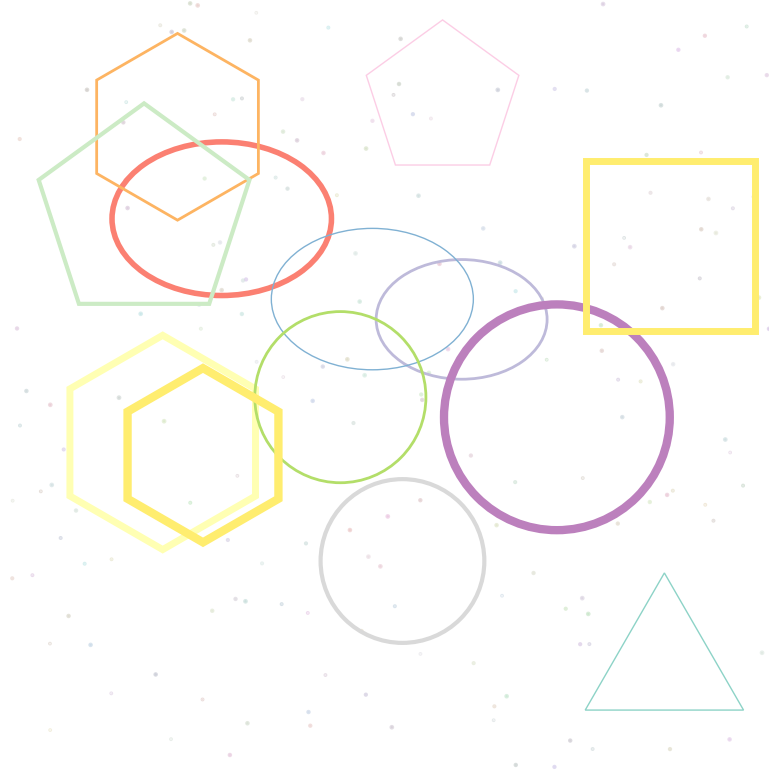[{"shape": "triangle", "thickness": 0.5, "radius": 0.59, "center": [0.863, 0.137]}, {"shape": "hexagon", "thickness": 2.5, "radius": 0.7, "center": [0.211, 0.425]}, {"shape": "oval", "thickness": 1, "radius": 0.56, "center": [0.6, 0.585]}, {"shape": "oval", "thickness": 2, "radius": 0.71, "center": [0.288, 0.716]}, {"shape": "oval", "thickness": 0.5, "radius": 0.66, "center": [0.484, 0.612]}, {"shape": "hexagon", "thickness": 1, "radius": 0.61, "center": [0.231, 0.835]}, {"shape": "circle", "thickness": 1, "radius": 0.56, "center": [0.442, 0.484]}, {"shape": "pentagon", "thickness": 0.5, "radius": 0.52, "center": [0.575, 0.87]}, {"shape": "circle", "thickness": 1.5, "radius": 0.53, "center": [0.523, 0.271]}, {"shape": "circle", "thickness": 3, "radius": 0.73, "center": [0.723, 0.458]}, {"shape": "pentagon", "thickness": 1.5, "radius": 0.72, "center": [0.187, 0.722]}, {"shape": "square", "thickness": 2.5, "radius": 0.55, "center": [0.871, 0.68]}, {"shape": "hexagon", "thickness": 3, "radius": 0.57, "center": [0.264, 0.409]}]